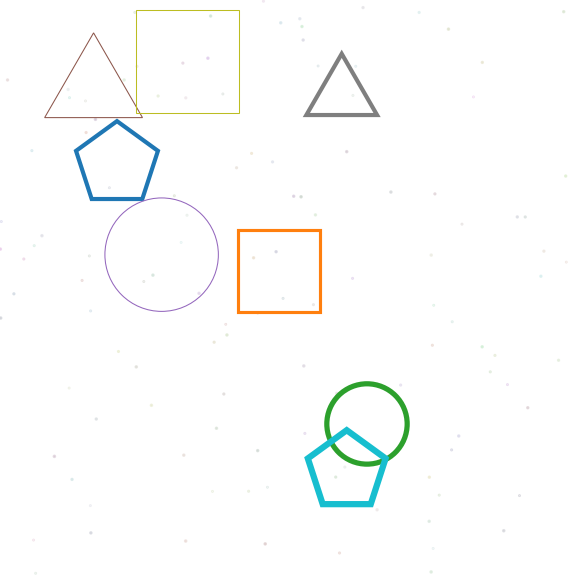[{"shape": "pentagon", "thickness": 2, "radius": 0.37, "center": [0.203, 0.715]}, {"shape": "square", "thickness": 1.5, "radius": 0.35, "center": [0.483, 0.53]}, {"shape": "circle", "thickness": 2.5, "radius": 0.35, "center": [0.635, 0.265]}, {"shape": "circle", "thickness": 0.5, "radius": 0.49, "center": [0.28, 0.558]}, {"shape": "triangle", "thickness": 0.5, "radius": 0.49, "center": [0.162, 0.844]}, {"shape": "triangle", "thickness": 2, "radius": 0.35, "center": [0.592, 0.835]}, {"shape": "square", "thickness": 0.5, "radius": 0.45, "center": [0.324, 0.892]}, {"shape": "pentagon", "thickness": 3, "radius": 0.35, "center": [0.6, 0.183]}]